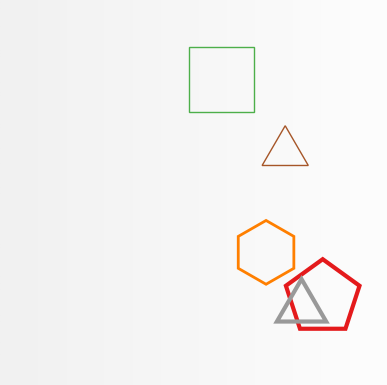[{"shape": "pentagon", "thickness": 3, "radius": 0.5, "center": [0.833, 0.227]}, {"shape": "square", "thickness": 1, "radius": 0.42, "center": [0.572, 0.793]}, {"shape": "hexagon", "thickness": 2, "radius": 0.41, "center": [0.687, 0.345]}, {"shape": "triangle", "thickness": 1, "radius": 0.34, "center": [0.736, 0.605]}, {"shape": "triangle", "thickness": 3, "radius": 0.37, "center": [0.778, 0.202]}]